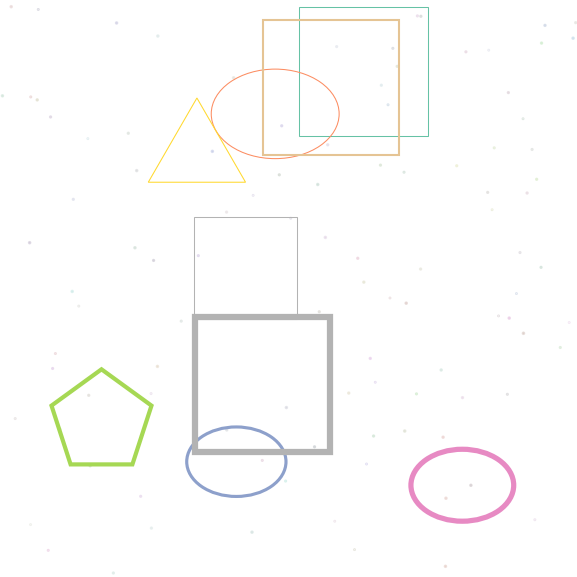[{"shape": "square", "thickness": 0.5, "radius": 0.56, "center": [0.629, 0.875]}, {"shape": "oval", "thickness": 0.5, "radius": 0.55, "center": [0.477, 0.802]}, {"shape": "oval", "thickness": 1.5, "radius": 0.43, "center": [0.409, 0.2]}, {"shape": "oval", "thickness": 2.5, "radius": 0.44, "center": [0.801, 0.159]}, {"shape": "pentagon", "thickness": 2, "radius": 0.46, "center": [0.176, 0.269]}, {"shape": "triangle", "thickness": 0.5, "radius": 0.49, "center": [0.341, 0.732]}, {"shape": "square", "thickness": 1, "radius": 0.59, "center": [0.574, 0.848]}, {"shape": "square", "thickness": 0.5, "radius": 0.44, "center": [0.425, 0.535]}, {"shape": "square", "thickness": 3, "radius": 0.58, "center": [0.454, 0.333]}]